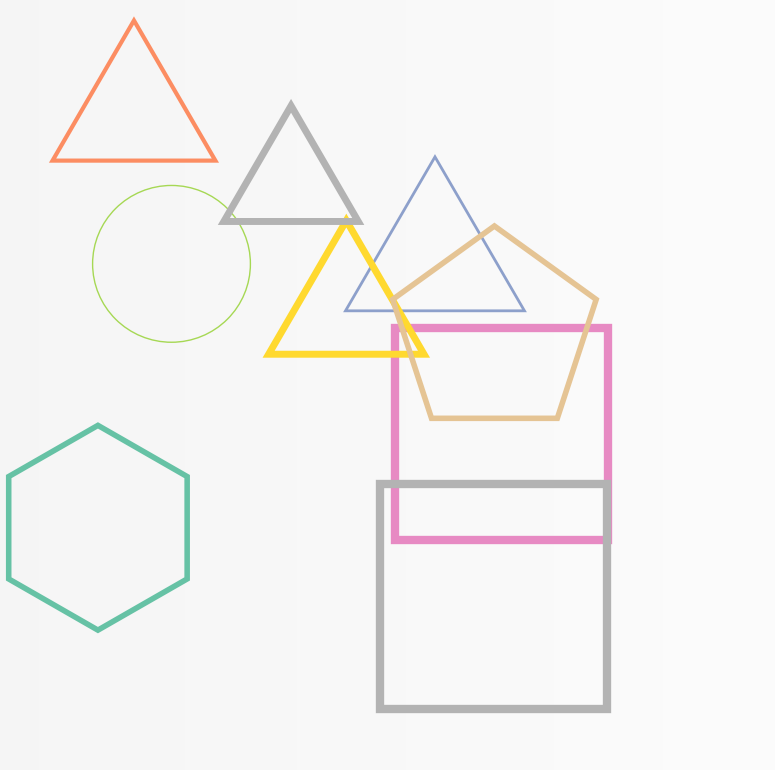[{"shape": "hexagon", "thickness": 2, "radius": 0.66, "center": [0.126, 0.315]}, {"shape": "triangle", "thickness": 1.5, "radius": 0.61, "center": [0.173, 0.852]}, {"shape": "triangle", "thickness": 1, "radius": 0.67, "center": [0.561, 0.663]}, {"shape": "square", "thickness": 3, "radius": 0.69, "center": [0.648, 0.437]}, {"shape": "circle", "thickness": 0.5, "radius": 0.51, "center": [0.221, 0.657]}, {"shape": "triangle", "thickness": 2.5, "radius": 0.58, "center": [0.447, 0.598]}, {"shape": "pentagon", "thickness": 2, "radius": 0.69, "center": [0.638, 0.568]}, {"shape": "triangle", "thickness": 2.5, "radius": 0.5, "center": [0.376, 0.762]}, {"shape": "square", "thickness": 3, "radius": 0.73, "center": [0.637, 0.225]}]